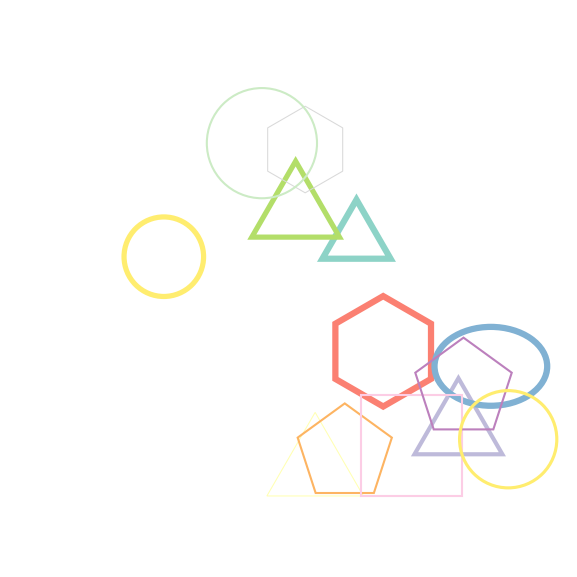[{"shape": "triangle", "thickness": 3, "radius": 0.34, "center": [0.617, 0.585]}, {"shape": "triangle", "thickness": 0.5, "radius": 0.48, "center": [0.546, 0.189]}, {"shape": "triangle", "thickness": 2, "radius": 0.44, "center": [0.794, 0.256]}, {"shape": "hexagon", "thickness": 3, "radius": 0.48, "center": [0.664, 0.391]}, {"shape": "oval", "thickness": 3, "radius": 0.49, "center": [0.85, 0.365]}, {"shape": "pentagon", "thickness": 1, "radius": 0.43, "center": [0.597, 0.215]}, {"shape": "triangle", "thickness": 2.5, "radius": 0.44, "center": [0.512, 0.632]}, {"shape": "square", "thickness": 1, "radius": 0.44, "center": [0.712, 0.227]}, {"shape": "hexagon", "thickness": 0.5, "radius": 0.37, "center": [0.528, 0.74]}, {"shape": "pentagon", "thickness": 1, "radius": 0.44, "center": [0.803, 0.327]}, {"shape": "circle", "thickness": 1, "radius": 0.48, "center": [0.454, 0.751]}, {"shape": "circle", "thickness": 1.5, "radius": 0.42, "center": [0.88, 0.239]}, {"shape": "circle", "thickness": 2.5, "radius": 0.34, "center": [0.284, 0.555]}]